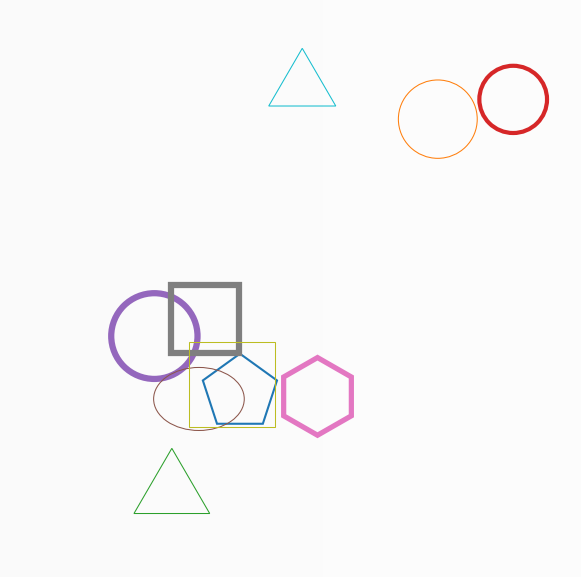[{"shape": "pentagon", "thickness": 1, "radius": 0.34, "center": [0.413, 0.32]}, {"shape": "circle", "thickness": 0.5, "radius": 0.34, "center": [0.753, 0.793]}, {"shape": "triangle", "thickness": 0.5, "radius": 0.38, "center": [0.296, 0.148]}, {"shape": "circle", "thickness": 2, "radius": 0.29, "center": [0.883, 0.827]}, {"shape": "circle", "thickness": 3, "radius": 0.37, "center": [0.266, 0.417]}, {"shape": "oval", "thickness": 0.5, "radius": 0.39, "center": [0.342, 0.308]}, {"shape": "hexagon", "thickness": 2.5, "radius": 0.34, "center": [0.546, 0.313]}, {"shape": "square", "thickness": 3, "radius": 0.29, "center": [0.352, 0.447]}, {"shape": "square", "thickness": 0.5, "radius": 0.37, "center": [0.399, 0.334]}, {"shape": "triangle", "thickness": 0.5, "radius": 0.33, "center": [0.52, 0.849]}]